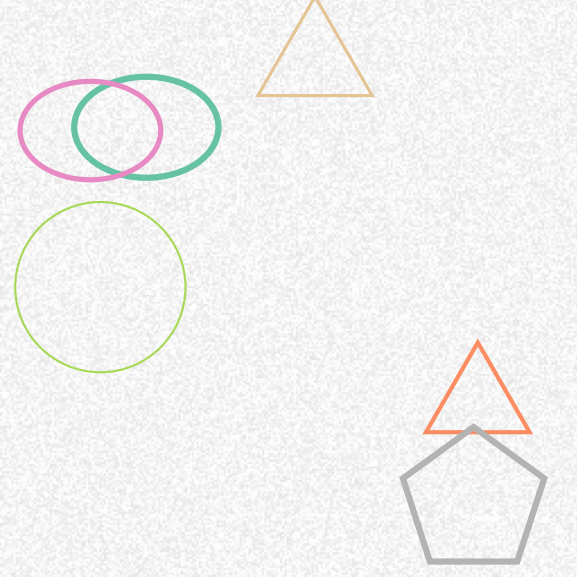[{"shape": "oval", "thickness": 3, "radius": 0.62, "center": [0.253, 0.779]}, {"shape": "triangle", "thickness": 2, "radius": 0.52, "center": [0.827, 0.303]}, {"shape": "oval", "thickness": 2.5, "radius": 0.61, "center": [0.157, 0.773]}, {"shape": "circle", "thickness": 1, "radius": 0.74, "center": [0.174, 0.502]}, {"shape": "triangle", "thickness": 1.5, "radius": 0.57, "center": [0.546, 0.891]}, {"shape": "pentagon", "thickness": 3, "radius": 0.64, "center": [0.82, 0.131]}]